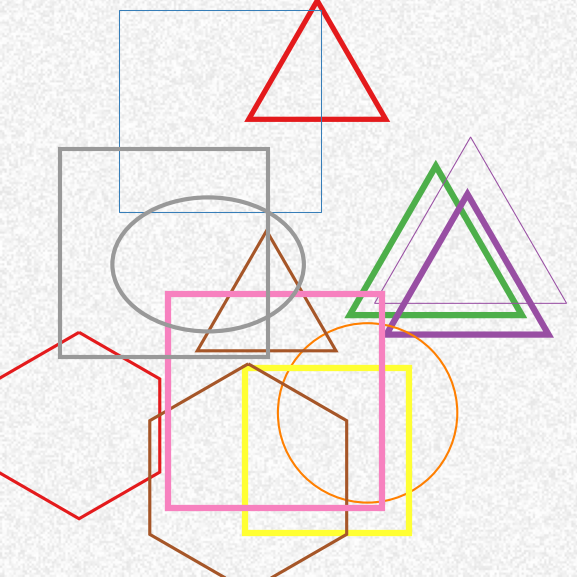[{"shape": "triangle", "thickness": 2.5, "radius": 0.69, "center": [0.549, 0.861]}, {"shape": "hexagon", "thickness": 1.5, "radius": 0.81, "center": [0.137, 0.262]}, {"shape": "square", "thickness": 0.5, "radius": 0.88, "center": [0.381, 0.807]}, {"shape": "triangle", "thickness": 3, "radius": 0.86, "center": [0.755, 0.54]}, {"shape": "triangle", "thickness": 0.5, "radius": 0.96, "center": [0.815, 0.57]}, {"shape": "triangle", "thickness": 3, "radius": 0.81, "center": [0.809, 0.501]}, {"shape": "circle", "thickness": 1, "radius": 0.78, "center": [0.637, 0.284]}, {"shape": "square", "thickness": 3, "radius": 0.71, "center": [0.566, 0.219]}, {"shape": "hexagon", "thickness": 1.5, "radius": 0.98, "center": [0.43, 0.172]}, {"shape": "triangle", "thickness": 1.5, "radius": 0.69, "center": [0.462, 0.461]}, {"shape": "square", "thickness": 3, "radius": 0.92, "center": [0.476, 0.305]}, {"shape": "oval", "thickness": 2, "radius": 0.83, "center": [0.36, 0.541]}, {"shape": "square", "thickness": 2, "radius": 0.9, "center": [0.284, 0.56]}]